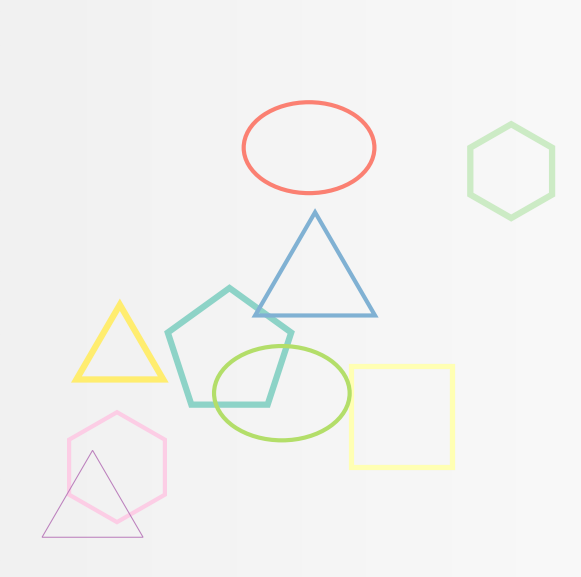[{"shape": "pentagon", "thickness": 3, "radius": 0.56, "center": [0.395, 0.389]}, {"shape": "square", "thickness": 2.5, "radius": 0.43, "center": [0.69, 0.278]}, {"shape": "oval", "thickness": 2, "radius": 0.56, "center": [0.532, 0.743]}, {"shape": "triangle", "thickness": 2, "radius": 0.6, "center": [0.542, 0.512]}, {"shape": "oval", "thickness": 2, "radius": 0.58, "center": [0.485, 0.318]}, {"shape": "hexagon", "thickness": 2, "radius": 0.48, "center": [0.201, 0.19]}, {"shape": "triangle", "thickness": 0.5, "radius": 0.5, "center": [0.159, 0.119]}, {"shape": "hexagon", "thickness": 3, "radius": 0.41, "center": [0.879, 0.703]}, {"shape": "triangle", "thickness": 3, "radius": 0.43, "center": [0.206, 0.385]}]